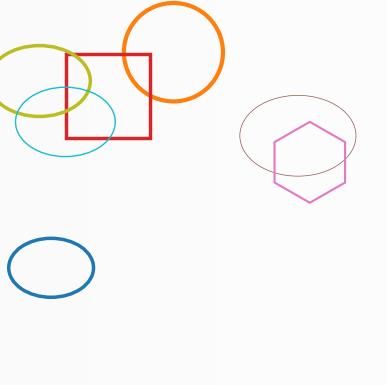[{"shape": "oval", "thickness": 2.5, "radius": 0.55, "center": [0.132, 0.304]}, {"shape": "circle", "thickness": 3, "radius": 0.64, "center": [0.448, 0.864]}, {"shape": "square", "thickness": 2.5, "radius": 0.55, "center": [0.278, 0.751]}, {"shape": "oval", "thickness": 0.5, "radius": 0.75, "center": [0.769, 0.647]}, {"shape": "hexagon", "thickness": 1.5, "radius": 0.53, "center": [0.8, 0.578]}, {"shape": "oval", "thickness": 2.5, "radius": 0.66, "center": [0.102, 0.79]}, {"shape": "oval", "thickness": 1, "radius": 0.64, "center": [0.169, 0.683]}]